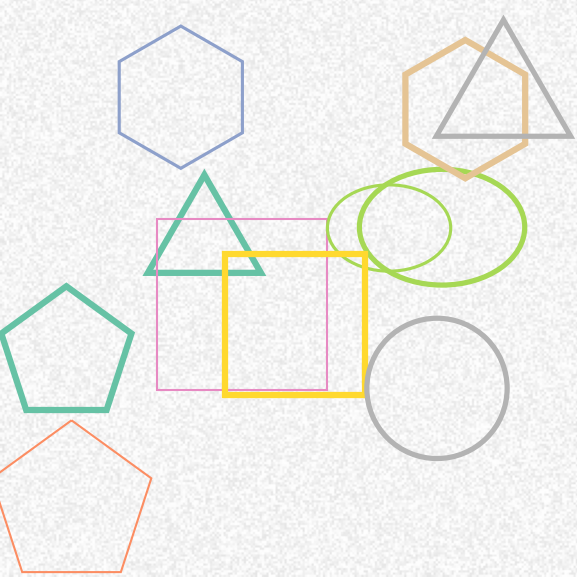[{"shape": "triangle", "thickness": 3, "radius": 0.57, "center": [0.354, 0.583]}, {"shape": "pentagon", "thickness": 3, "radius": 0.59, "center": [0.115, 0.385]}, {"shape": "pentagon", "thickness": 1, "radius": 0.73, "center": [0.124, 0.126]}, {"shape": "hexagon", "thickness": 1.5, "radius": 0.62, "center": [0.313, 0.831]}, {"shape": "square", "thickness": 1, "radius": 0.74, "center": [0.419, 0.472]}, {"shape": "oval", "thickness": 1.5, "radius": 0.53, "center": [0.674, 0.604]}, {"shape": "oval", "thickness": 2.5, "radius": 0.72, "center": [0.765, 0.606]}, {"shape": "square", "thickness": 3, "radius": 0.61, "center": [0.511, 0.437]}, {"shape": "hexagon", "thickness": 3, "radius": 0.6, "center": [0.806, 0.81]}, {"shape": "circle", "thickness": 2.5, "radius": 0.61, "center": [0.757, 0.327]}, {"shape": "triangle", "thickness": 2.5, "radius": 0.67, "center": [0.872, 0.83]}]